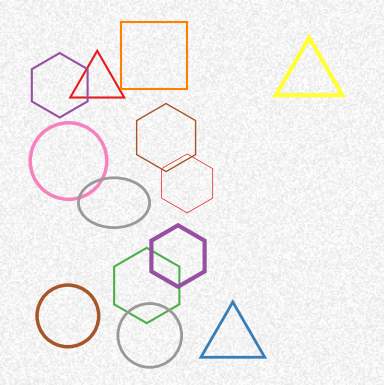[{"shape": "triangle", "thickness": 1.5, "radius": 0.4, "center": [0.253, 0.787]}, {"shape": "hexagon", "thickness": 0.5, "radius": 0.38, "center": [0.486, 0.524]}, {"shape": "triangle", "thickness": 2, "radius": 0.48, "center": [0.605, 0.12]}, {"shape": "hexagon", "thickness": 1.5, "radius": 0.49, "center": [0.381, 0.258]}, {"shape": "hexagon", "thickness": 1.5, "radius": 0.42, "center": [0.155, 0.779]}, {"shape": "hexagon", "thickness": 3, "radius": 0.4, "center": [0.462, 0.335]}, {"shape": "square", "thickness": 1.5, "radius": 0.43, "center": [0.4, 0.856]}, {"shape": "triangle", "thickness": 3, "radius": 0.5, "center": [0.803, 0.802]}, {"shape": "hexagon", "thickness": 1, "radius": 0.44, "center": [0.431, 0.643]}, {"shape": "circle", "thickness": 2.5, "radius": 0.4, "center": [0.176, 0.179]}, {"shape": "circle", "thickness": 2.5, "radius": 0.5, "center": [0.178, 0.582]}, {"shape": "circle", "thickness": 2, "radius": 0.41, "center": [0.389, 0.129]}, {"shape": "oval", "thickness": 2, "radius": 0.46, "center": [0.296, 0.473]}]